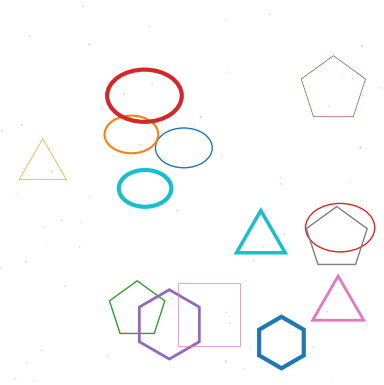[{"shape": "oval", "thickness": 1, "radius": 0.37, "center": [0.478, 0.616]}, {"shape": "hexagon", "thickness": 3, "radius": 0.33, "center": [0.731, 0.11]}, {"shape": "oval", "thickness": 1.5, "radius": 0.35, "center": [0.341, 0.651]}, {"shape": "pentagon", "thickness": 1, "radius": 0.38, "center": [0.356, 0.195]}, {"shape": "oval", "thickness": 1, "radius": 0.45, "center": [0.884, 0.409]}, {"shape": "oval", "thickness": 3, "radius": 0.48, "center": [0.375, 0.751]}, {"shape": "hexagon", "thickness": 2, "radius": 0.45, "center": [0.44, 0.157]}, {"shape": "pentagon", "thickness": 0.5, "radius": 0.44, "center": [0.866, 0.768]}, {"shape": "square", "thickness": 0.5, "radius": 0.41, "center": [0.543, 0.184]}, {"shape": "triangle", "thickness": 2, "radius": 0.38, "center": [0.878, 0.206]}, {"shape": "pentagon", "thickness": 1, "radius": 0.42, "center": [0.875, 0.38]}, {"shape": "triangle", "thickness": 0.5, "radius": 0.35, "center": [0.111, 0.569]}, {"shape": "oval", "thickness": 3, "radius": 0.34, "center": [0.377, 0.511]}, {"shape": "triangle", "thickness": 2.5, "radius": 0.37, "center": [0.677, 0.38]}]